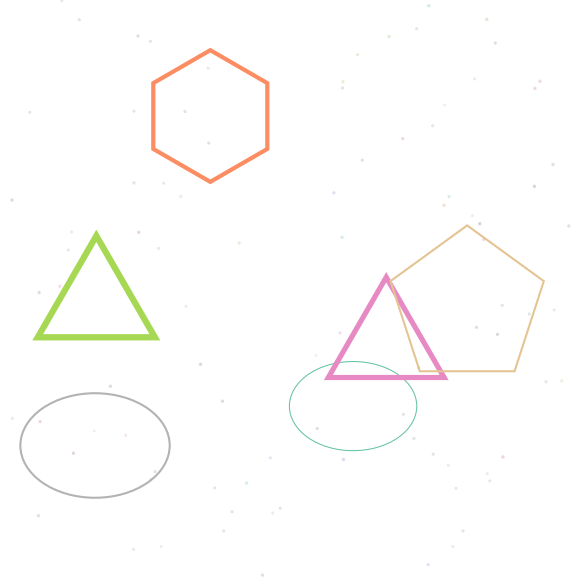[{"shape": "oval", "thickness": 0.5, "radius": 0.55, "center": [0.611, 0.296]}, {"shape": "hexagon", "thickness": 2, "radius": 0.57, "center": [0.364, 0.798]}, {"shape": "triangle", "thickness": 2.5, "radius": 0.58, "center": [0.669, 0.403]}, {"shape": "triangle", "thickness": 3, "radius": 0.59, "center": [0.167, 0.474]}, {"shape": "pentagon", "thickness": 1, "radius": 0.7, "center": [0.809, 0.469]}, {"shape": "oval", "thickness": 1, "radius": 0.65, "center": [0.165, 0.228]}]